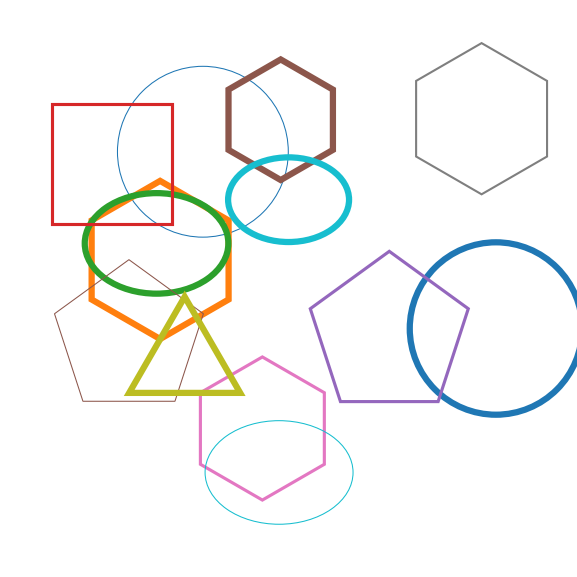[{"shape": "circle", "thickness": 0.5, "radius": 0.74, "center": [0.351, 0.736]}, {"shape": "circle", "thickness": 3, "radius": 0.75, "center": [0.859, 0.43]}, {"shape": "hexagon", "thickness": 3, "radius": 0.68, "center": [0.277, 0.549]}, {"shape": "oval", "thickness": 3, "radius": 0.62, "center": [0.271, 0.578]}, {"shape": "square", "thickness": 1.5, "radius": 0.52, "center": [0.194, 0.716]}, {"shape": "pentagon", "thickness": 1.5, "radius": 0.72, "center": [0.674, 0.42]}, {"shape": "pentagon", "thickness": 0.5, "radius": 0.68, "center": [0.223, 0.414]}, {"shape": "hexagon", "thickness": 3, "radius": 0.52, "center": [0.486, 0.792]}, {"shape": "hexagon", "thickness": 1.5, "radius": 0.62, "center": [0.454, 0.257]}, {"shape": "hexagon", "thickness": 1, "radius": 0.65, "center": [0.834, 0.794]}, {"shape": "triangle", "thickness": 3, "radius": 0.55, "center": [0.32, 0.374]}, {"shape": "oval", "thickness": 3, "radius": 0.52, "center": [0.5, 0.653]}, {"shape": "oval", "thickness": 0.5, "radius": 0.64, "center": [0.483, 0.181]}]